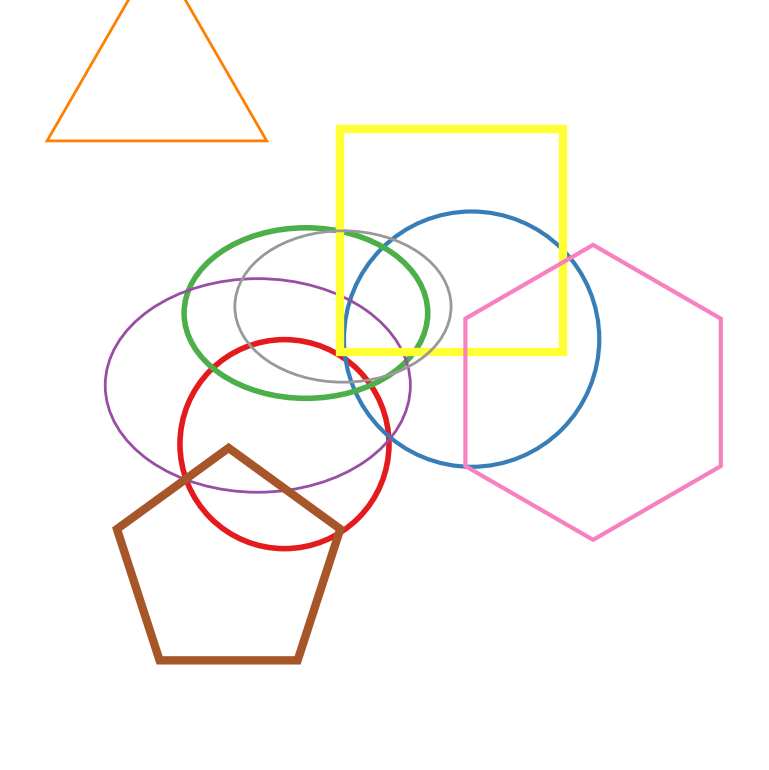[{"shape": "circle", "thickness": 2, "radius": 0.68, "center": [0.369, 0.423]}, {"shape": "circle", "thickness": 1.5, "radius": 0.83, "center": [0.612, 0.56]}, {"shape": "oval", "thickness": 2, "radius": 0.79, "center": [0.397, 0.593]}, {"shape": "oval", "thickness": 1, "radius": 0.99, "center": [0.335, 0.499]}, {"shape": "triangle", "thickness": 1, "radius": 0.82, "center": [0.204, 0.899]}, {"shape": "square", "thickness": 3, "radius": 0.72, "center": [0.586, 0.687]}, {"shape": "pentagon", "thickness": 3, "radius": 0.76, "center": [0.297, 0.266]}, {"shape": "hexagon", "thickness": 1.5, "radius": 0.96, "center": [0.77, 0.49]}, {"shape": "oval", "thickness": 1, "radius": 0.7, "center": [0.445, 0.602]}]